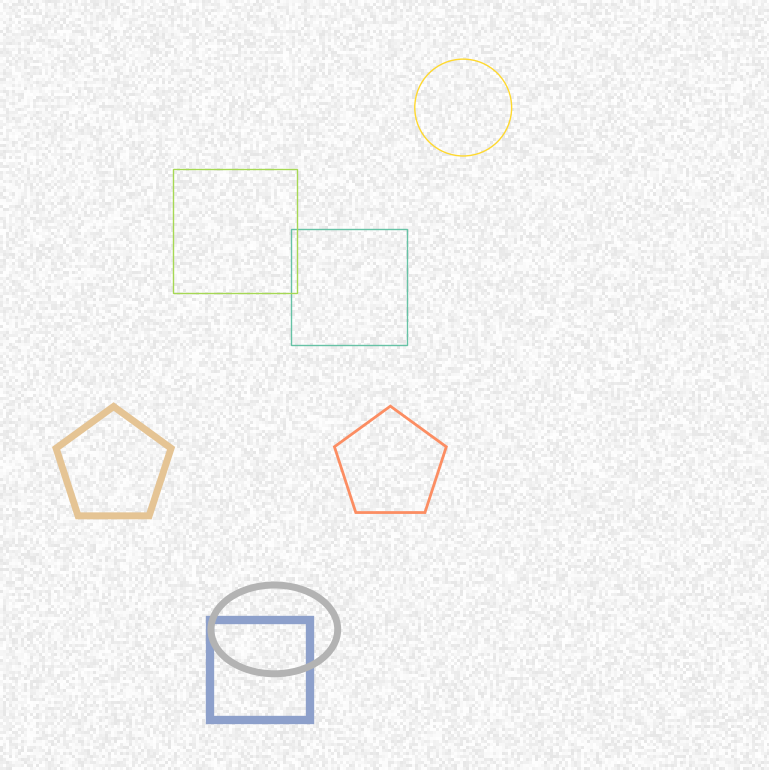[{"shape": "square", "thickness": 0.5, "radius": 0.38, "center": [0.453, 0.627]}, {"shape": "pentagon", "thickness": 1, "radius": 0.38, "center": [0.507, 0.396]}, {"shape": "square", "thickness": 3, "radius": 0.33, "center": [0.338, 0.13]}, {"shape": "square", "thickness": 0.5, "radius": 0.4, "center": [0.305, 0.699]}, {"shape": "circle", "thickness": 0.5, "radius": 0.31, "center": [0.602, 0.86]}, {"shape": "pentagon", "thickness": 2.5, "radius": 0.39, "center": [0.148, 0.394]}, {"shape": "oval", "thickness": 2.5, "radius": 0.41, "center": [0.356, 0.183]}]